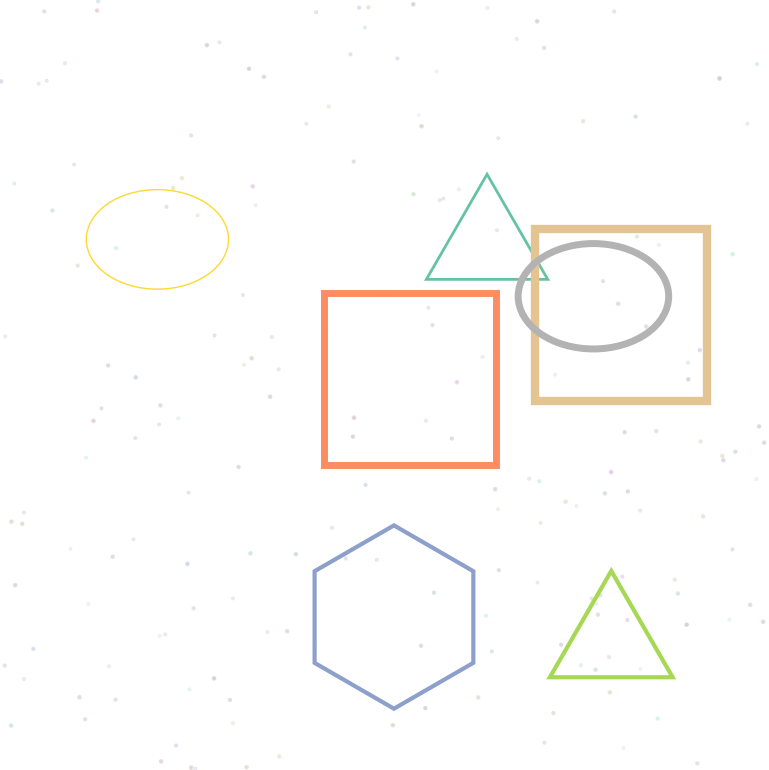[{"shape": "triangle", "thickness": 1, "radius": 0.45, "center": [0.633, 0.683]}, {"shape": "square", "thickness": 2.5, "radius": 0.56, "center": [0.533, 0.508]}, {"shape": "hexagon", "thickness": 1.5, "radius": 0.6, "center": [0.512, 0.199]}, {"shape": "triangle", "thickness": 1.5, "radius": 0.46, "center": [0.794, 0.166]}, {"shape": "oval", "thickness": 0.5, "radius": 0.46, "center": [0.204, 0.689]}, {"shape": "square", "thickness": 3, "radius": 0.56, "center": [0.806, 0.591]}, {"shape": "oval", "thickness": 2.5, "radius": 0.49, "center": [0.771, 0.615]}]